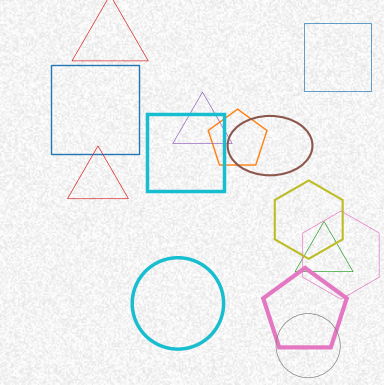[{"shape": "square", "thickness": 1, "radius": 0.58, "center": [0.247, 0.716]}, {"shape": "square", "thickness": 0.5, "radius": 0.44, "center": [0.876, 0.851]}, {"shape": "pentagon", "thickness": 1, "radius": 0.4, "center": [0.617, 0.636]}, {"shape": "triangle", "thickness": 0.5, "radius": 0.43, "center": [0.842, 0.338]}, {"shape": "triangle", "thickness": 0.5, "radius": 0.57, "center": [0.286, 0.899]}, {"shape": "triangle", "thickness": 0.5, "radius": 0.46, "center": [0.254, 0.53]}, {"shape": "triangle", "thickness": 0.5, "radius": 0.45, "center": [0.526, 0.672]}, {"shape": "oval", "thickness": 1.5, "radius": 0.55, "center": [0.701, 0.622]}, {"shape": "pentagon", "thickness": 3, "radius": 0.57, "center": [0.792, 0.19]}, {"shape": "hexagon", "thickness": 0.5, "radius": 0.57, "center": [0.886, 0.337]}, {"shape": "circle", "thickness": 0.5, "radius": 0.42, "center": [0.8, 0.102]}, {"shape": "hexagon", "thickness": 1.5, "radius": 0.51, "center": [0.802, 0.429]}, {"shape": "square", "thickness": 2.5, "radius": 0.5, "center": [0.481, 0.604]}, {"shape": "circle", "thickness": 2.5, "radius": 0.59, "center": [0.462, 0.212]}]